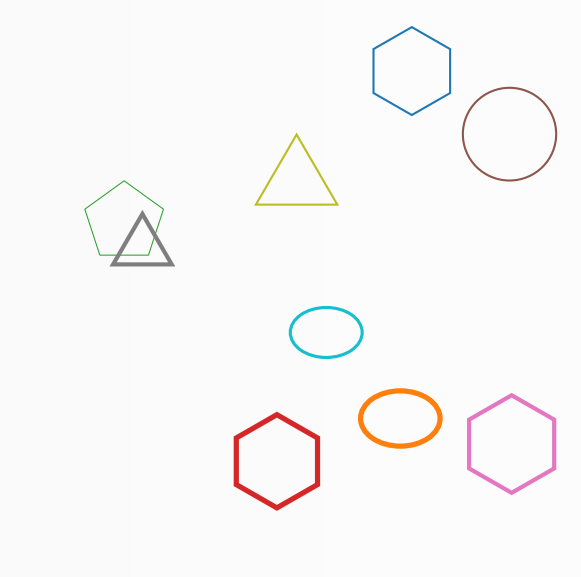[{"shape": "hexagon", "thickness": 1, "radius": 0.38, "center": [0.708, 0.876]}, {"shape": "oval", "thickness": 2.5, "radius": 0.34, "center": [0.689, 0.274]}, {"shape": "pentagon", "thickness": 0.5, "radius": 0.36, "center": [0.214, 0.615]}, {"shape": "hexagon", "thickness": 2.5, "radius": 0.4, "center": [0.476, 0.2]}, {"shape": "circle", "thickness": 1, "radius": 0.4, "center": [0.877, 0.767]}, {"shape": "hexagon", "thickness": 2, "radius": 0.42, "center": [0.88, 0.23]}, {"shape": "triangle", "thickness": 2, "radius": 0.29, "center": [0.245, 0.57]}, {"shape": "triangle", "thickness": 1, "radius": 0.4, "center": [0.51, 0.685]}, {"shape": "oval", "thickness": 1.5, "radius": 0.31, "center": [0.561, 0.423]}]